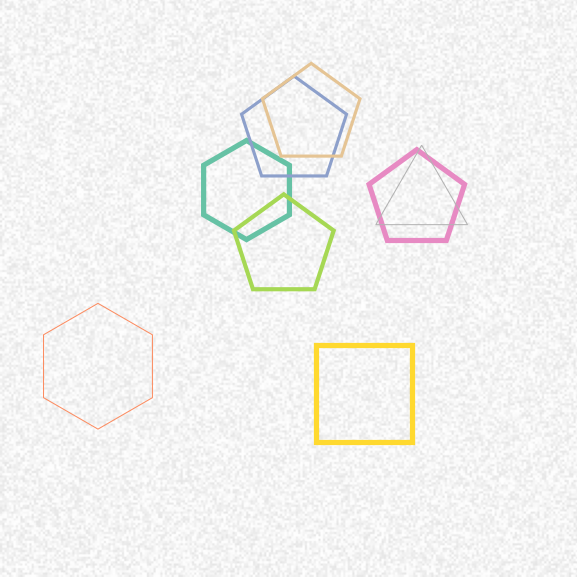[{"shape": "hexagon", "thickness": 2.5, "radius": 0.43, "center": [0.427, 0.67]}, {"shape": "hexagon", "thickness": 0.5, "radius": 0.54, "center": [0.17, 0.365]}, {"shape": "pentagon", "thickness": 1.5, "radius": 0.48, "center": [0.509, 0.772]}, {"shape": "pentagon", "thickness": 2.5, "radius": 0.43, "center": [0.722, 0.653]}, {"shape": "pentagon", "thickness": 2, "radius": 0.45, "center": [0.491, 0.572]}, {"shape": "square", "thickness": 2.5, "radius": 0.42, "center": [0.63, 0.318]}, {"shape": "pentagon", "thickness": 1.5, "radius": 0.44, "center": [0.539, 0.801]}, {"shape": "triangle", "thickness": 0.5, "radius": 0.46, "center": [0.73, 0.656]}]